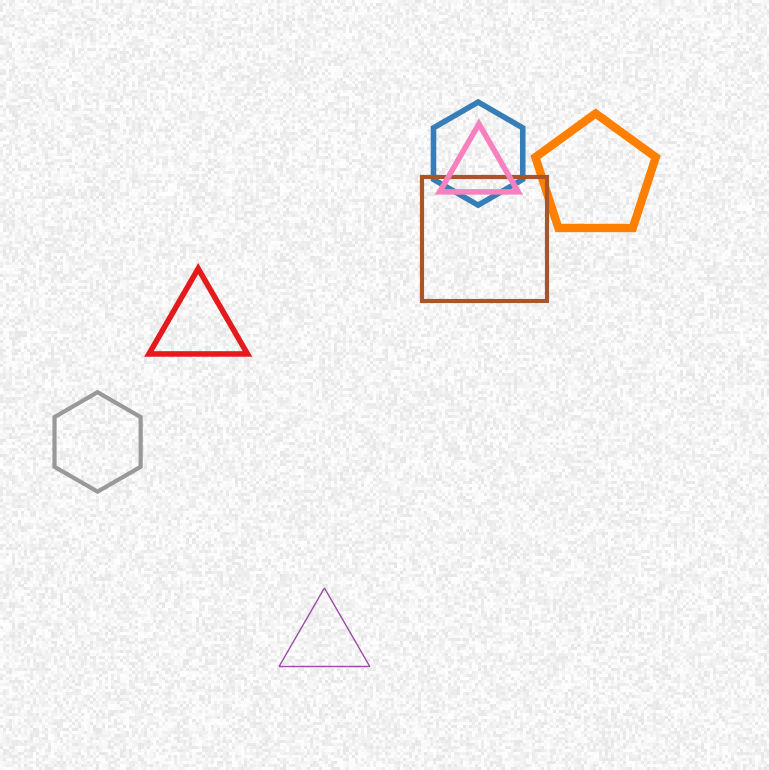[{"shape": "triangle", "thickness": 2, "radius": 0.37, "center": [0.257, 0.577]}, {"shape": "hexagon", "thickness": 2, "radius": 0.33, "center": [0.621, 0.8]}, {"shape": "triangle", "thickness": 0.5, "radius": 0.34, "center": [0.421, 0.168]}, {"shape": "pentagon", "thickness": 3, "radius": 0.41, "center": [0.774, 0.77]}, {"shape": "square", "thickness": 1.5, "radius": 0.4, "center": [0.629, 0.69]}, {"shape": "triangle", "thickness": 2, "radius": 0.29, "center": [0.622, 0.78]}, {"shape": "hexagon", "thickness": 1.5, "radius": 0.32, "center": [0.127, 0.426]}]